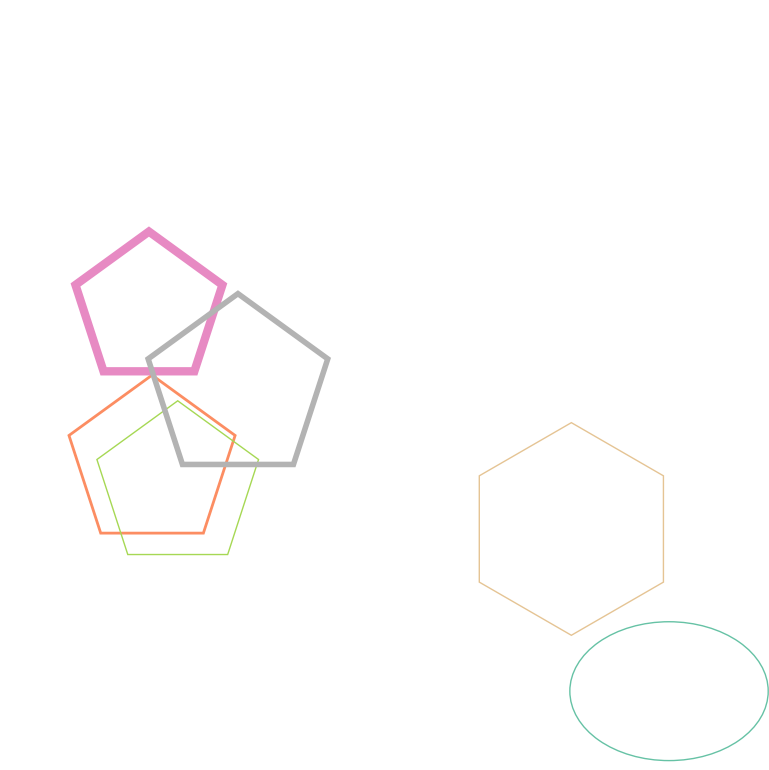[{"shape": "oval", "thickness": 0.5, "radius": 0.64, "center": [0.869, 0.102]}, {"shape": "pentagon", "thickness": 1, "radius": 0.57, "center": [0.197, 0.399]}, {"shape": "pentagon", "thickness": 3, "radius": 0.5, "center": [0.193, 0.599]}, {"shape": "pentagon", "thickness": 0.5, "radius": 0.55, "center": [0.231, 0.369]}, {"shape": "hexagon", "thickness": 0.5, "radius": 0.69, "center": [0.742, 0.313]}, {"shape": "pentagon", "thickness": 2, "radius": 0.61, "center": [0.309, 0.496]}]